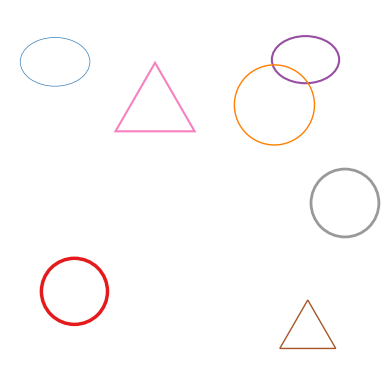[{"shape": "circle", "thickness": 2.5, "radius": 0.43, "center": [0.193, 0.243]}, {"shape": "oval", "thickness": 0.5, "radius": 0.45, "center": [0.143, 0.839]}, {"shape": "oval", "thickness": 1.5, "radius": 0.44, "center": [0.794, 0.845]}, {"shape": "circle", "thickness": 1, "radius": 0.52, "center": [0.713, 0.727]}, {"shape": "triangle", "thickness": 1, "radius": 0.42, "center": [0.799, 0.137]}, {"shape": "triangle", "thickness": 1.5, "radius": 0.59, "center": [0.403, 0.718]}, {"shape": "circle", "thickness": 2, "radius": 0.44, "center": [0.896, 0.473]}]